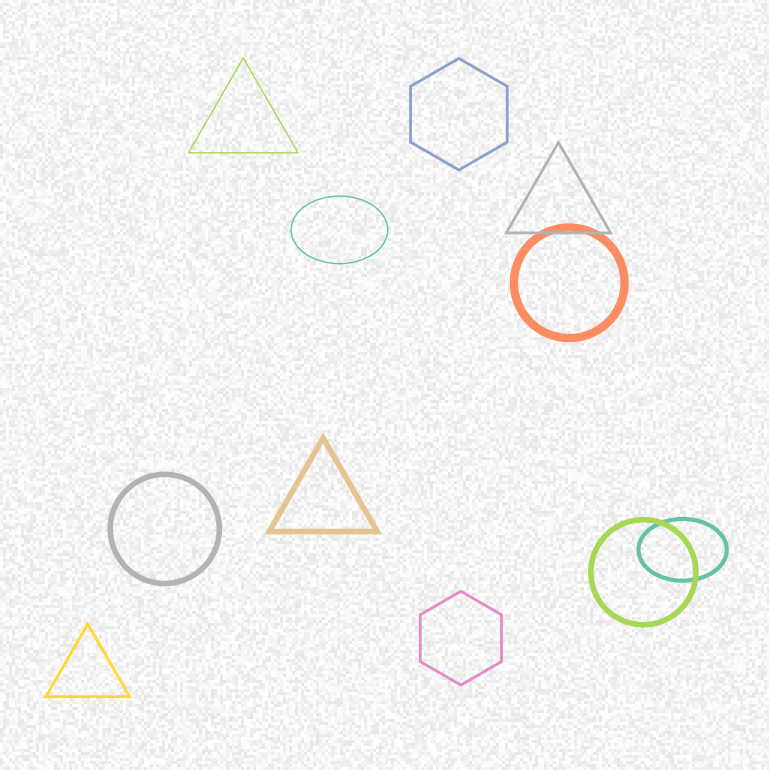[{"shape": "oval", "thickness": 1.5, "radius": 0.29, "center": [0.887, 0.286]}, {"shape": "oval", "thickness": 0.5, "radius": 0.31, "center": [0.441, 0.701]}, {"shape": "circle", "thickness": 3, "radius": 0.36, "center": [0.739, 0.633]}, {"shape": "hexagon", "thickness": 1, "radius": 0.36, "center": [0.596, 0.852]}, {"shape": "hexagon", "thickness": 1, "radius": 0.3, "center": [0.599, 0.171]}, {"shape": "circle", "thickness": 2, "radius": 0.34, "center": [0.836, 0.257]}, {"shape": "triangle", "thickness": 0.5, "radius": 0.41, "center": [0.316, 0.843]}, {"shape": "triangle", "thickness": 1, "radius": 0.31, "center": [0.114, 0.127]}, {"shape": "triangle", "thickness": 2, "radius": 0.41, "center": [0.42, 0.35]}, {"shape": "triangle", "thickness": 1, "radius": 0.39, "center": [0.725, 0.737]}, {"shape": "circle", "thickness": 2, "radius": 0.35, "center": [0.214, 0.313]}]